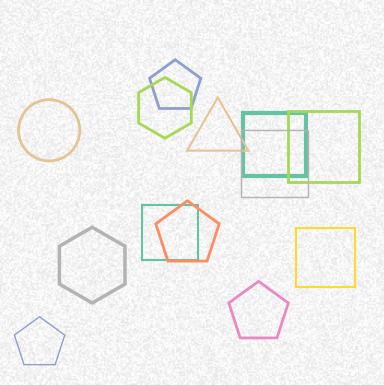[{"shape": "square", "thickness": 3, "radius": 0.41, "center": [0.713, 0.625]}, {"shape": "square", "thickness": 1.5, "radius": 0.36, "center": [0.441, 0.396]}, {"shape": "pentagon", "thickness": 2, "radius": 0.43, "center": [0.487, 0.392]}, {"shape": "pentagon", "thickness": 2, "radius": 0.35, "center": [0.455, 0.775]}, {"shape": "pentagon", "thickness": 1, "radius": 0.34, "center": [0.103, 0.108]}, {"shape": "pentagon", "thickness": 2, "radius": 0.41, "center": [0.672, 0.188]}, {"shape": "square", "thickness": 2, "radius": 0.46, "center": [0.841, 0.621]}, {"shape": "hexagon", "thickness": 2, "radius": 0.39, "center": [0.428, 0.72]}, {"shape": "square", "thickness": 1.5, "radius": 0.38, "center": [0.845, 0.331]}, {"shape": "triangle", "thickness": 1.5, "radius": 0.46, "center": [0.566, 0.655]}, {"shape": "circle", "thickness": 2, "radius": 0.4, "center": [0.128, 0.662]}, {"shape": "square", "thickness": 1, "radius": 0.44, "center": [0.712, 0.574]}, {"shape": "hexagon", "thickness": 2.5, "radius": 0.49, "center": [0.239, 0.311]}]